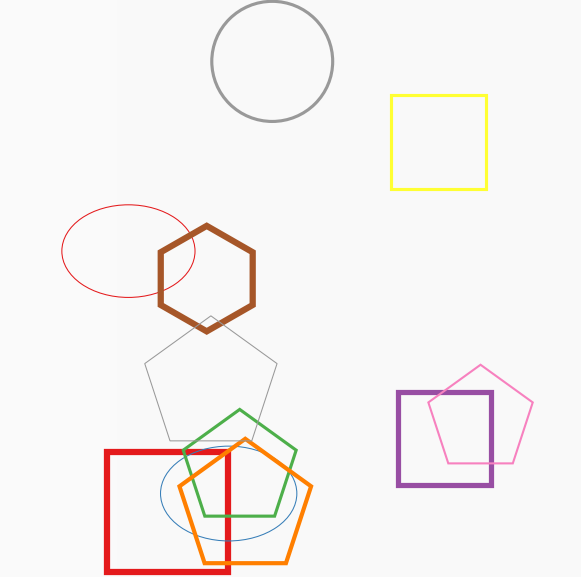[{"shape": "square", "thickness": 3, "radius": 0.52, "center": [0.288, 0.113]}, {"shape": "oval", "thickness": 0.5, "radius": 0.57, "center": [0.221, 0.564]}, {"shape": "oval", "thickness": 0.5, "radius": 0.59, "center": [0.393, 0.145]}, {"shape": "pentagon", "thickness": 1.5, "radius": 0.51, "center": [0.412, 0.188]}, {"shape": "square", "thickness": 2.5, "radius": 0.4, "center": [0.765, 0.24]}, {"shape": "pentagon", "thickness": 2, "radius": 0.6, "center": [0.422, 0.12]}, {"shape": "square", "thickness": 1.5, "radius": 0.41, "center": [0.754, 0.754]}, {"shape": "hexagon", "thickness": 3, "radius": 0.46, "center": [0.356, 0.517]}, {"shape": "pentagon", "thickness": 1, "radius": 0.47, "center": [0.827, 0.273]}, {"shape": "circle", "thickness": 1.5, "radius": 0.52, "center": [0.468, 0.893]}, {"shape": "pentagon", "thickness": 0.5, "radius": 0.6, "center": [0.363, 0.333]}]